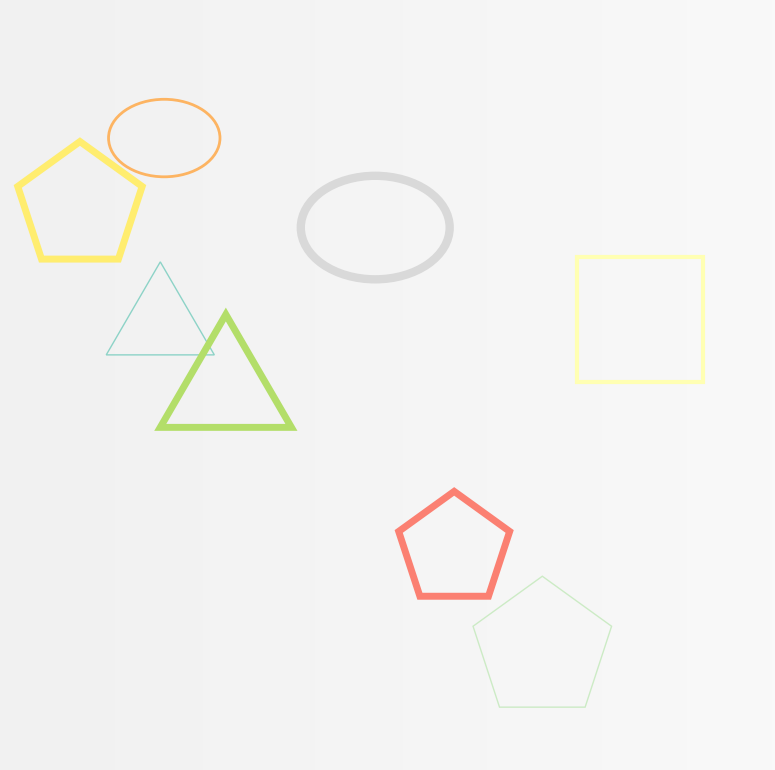[{"shape": "triangle", "thickness": 0.5, "radius": 0.4, "center": [0.207, 0.579]}, {"shape": "square", "thickness": 1.5, "radius": 0.4, "center": [0.826, 0.585]}, {"shape": "pentagon", "thickness": 2.5, "radius": 0.38, "center": [0.586, 0.287]}, {"shape": "oval", "thickness": 1, "radius": 0.36, "center": [0.212, 0.821]}, {"shape": "triangle", "thickness": 2.5, "radius": 0.49, "center": [0.291, 0.494]}, {"shape": "oval", "thickness": 3, "radius": 0.48, "center": [0.484, 0.704]}, {"shape": "pentagon", "thickness": 0.5, "radius": 0.47, "center": [0.7, 0.158]}, {"shape": "pentagon", "thickness": 2.5, "radius": 0.42, "center": [0.103, 0.732]}]